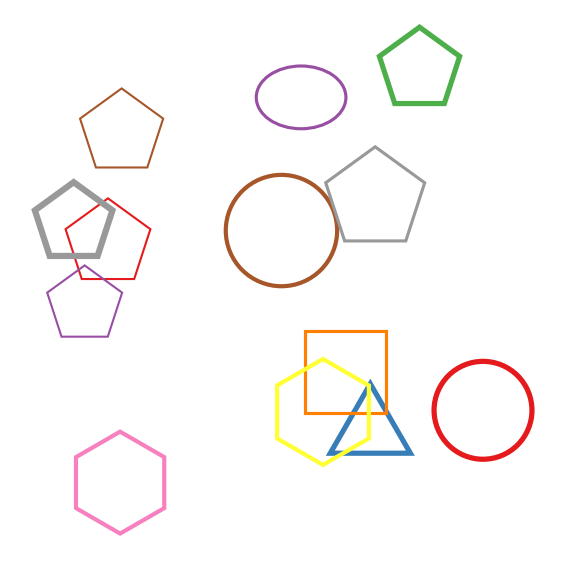[{"shape": "pentagon", "thickness": 1, "radius": 0.39, "center": [0.187, 0.578]}, {"shape": "circle", "thickness": 2.5, "radius": 0.42, "center": [0.836, 0.289]}, {"shape": "triangle", "thickness": 2.5, "radius": 0.4, "center": [0.641, 0.254]}, {"shape": "pentagon", "thickness": 2.5, "radius": 0.37, "center": [0.726, 0.879]}, {"shape": "pentagon", "thickness": 1, "radius": 0.34, "center": [0.147, 0.471]}, {"shape": "oval", "thickness": 1.5, "radius": 0.39, "center": [0.521, 0.831]}, {"shape": "square", "thickness": 1.5, "radius": 0.35, "center": [0.598, 0.355]}, {"shape": "hexagon", "thickness": 2, "radius": 0.46, "center": [0.559, 0.286]}, {"shape": "pentagon", "thickness": 1, "radius": 0.38, "center": [0.211, 0.77]}, {"shape": "circle", "thickness": 2, "radius": 0.48, "center": [0.487, 0.6]}, {"shape": "hexagon", "thickness": 2, "radius": 0.44, "center": [0.208, 0.163]}, {"shape": "pentagon", "thickness": 3, "radius": 0.35, "center": [0.128, 0.613]}, {"shape": "pentagon", "thickness": 1.5, "radius": 0.45, "center": [0.65, 0.655]}]